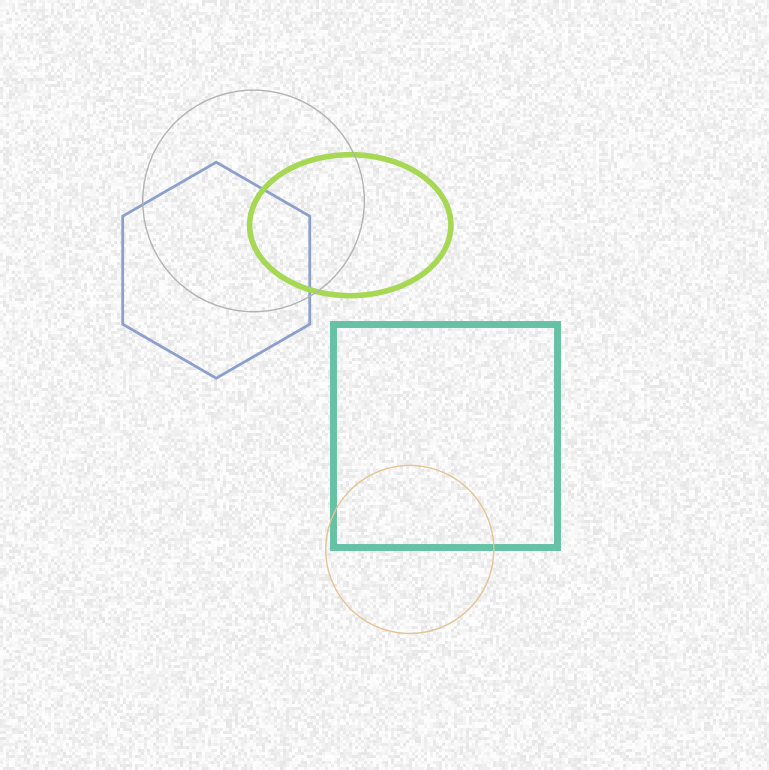[{"shape": "square", "thickness": 2.5, "radius": 0.73, "center": [0.578, 0.435]}, {"shape": "hexagon", "thickness": 1, "radius": 0.7, "center": [0.281, 0.649]}, {"shape": "oval", "thickness": 2, "radius": 0.65, "center": [0.455, 0.708]}, {"shape": "circle", "thickness": 0.5, "radius": 0.55, "center": [0.532, 0.286]}, {"shape": "circle", "thickness": 0.5, "radius": 0.72, "center": [0.329, 0.739]}]